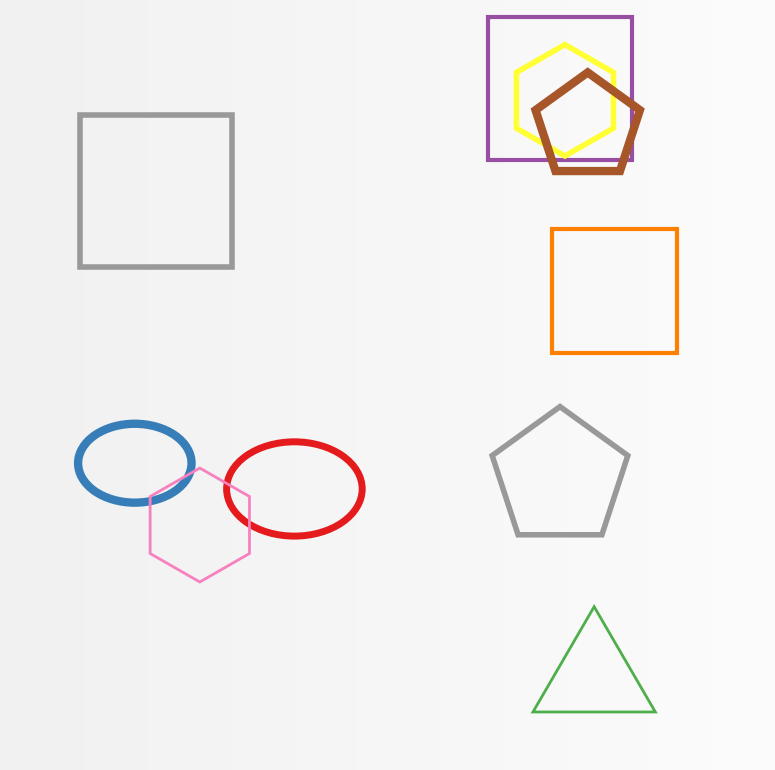[{"shape": "oval", "thickness": 2.5, "radius": 0.44, "center": [0.38, 0.365]}, {"shape": "oval", "thickness": 3, "radius": 0.37, "center": [0.174, 0.398]}, {"shape": "triangle", "thickness": 1, "radius": 0.46, "center": [0.767, 0.121]}, {"shape": "square", "thickness": 1.5, "radius": 0.47, "center": [0.722, 0.885]}, {"shape": "square", "thickness": 1.5, "radius": 0.4, "center": [0.793, 0.622]}, {"shape": "hexagon", "thickness": 2, "radius": 0.36, "center": [0.729, 0.87]}, {"shape": "pentagon", "thickness": 3, "radius": 0.35, "center": [0.758, 0.835]}, {"shape": "hexagon", "thickness": 1, "radius": 0.37, "center": [0.258, 0.318]}, {"shape": "square", "thickness": 2, "radius": 0.49, "center": [0.201, 0.752]}, {"shape": "pentagon", "thickness": 2, "radius": 0.46, "center": [0.723, 0.38]}]